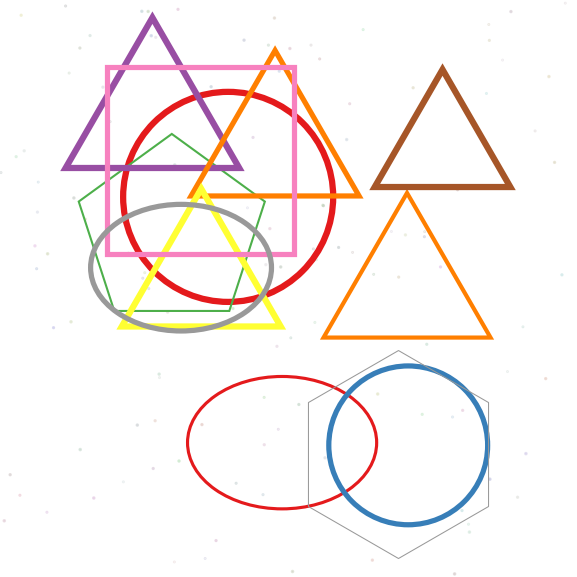[{"shape": "oval", "thickness": 1.5, "radius": 0.82, "center": [0.488, 0.233]}, {"shape": "circle", "thickness": 3, "radius": 0.91, "center": [0.395, 0.658]}, {"shape": "circle", "thickness": 2.5, "radius": 0.69, "center": [0.707, 0.228]}, {"shape": "pentagon", "thickness": 1, "radius": 0.85, "center": [0.297, 0.598]}, {"shape": "triangle", "thickness": 3, "radius": 0.87, "center": [0.264, 0.795]}, {"shape": "triangle", "thickness": 2, "radius": 0.83, "center": [0.705, 0.498]}, {"shape": "triangle", "thickness": 2.5, "radius": 0.84, "center": [0.476, 0.744]}, {"shape": "triangle", "thickness": 3, "radius": 0.79, "center": [0.348, 0.513]}, {"shape": "triangle", "thickness": 3, "radius": 0.68, "center": [0.766, 0.743]}, {"shape": "square", "thickness": 2.5, "radius": 0.81, "center": [0.347, 0.721]}, {"shape": "oval", "thickness": 2.5, "radius": 0.78, "center": [0.314, 0.536]}, {"shape": "hexagon", "thickness": 0.5, "radius": 0.9, "center": [0.69, 0.212]}]